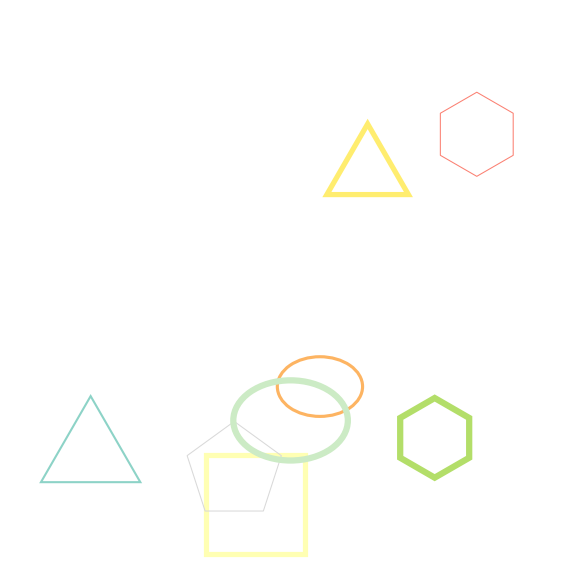[{"shape": "triangle", "thickness": 1, "radius": 0.5, "center": [0.157, 0.214]}, {"shape": "square", "thickness": 2.5, "radius": 0.43, "center": [0.442, 0.126]}, {"shape": "hexagon", "thickness": 0.5, "radius": 0.36, "center": [0.826, 0.767]}, {"shape": "oval", "thickness": 1.5, "radius": 0.37, "center": [0.554, 0.33]}, {"shape": "hexagon", "thickness": 3, "radius": 0.34, "center": [0.753, 0.241]}, {"shape": "pentagon", "thickness": 0.5, "radius": 0.43, "center": [0.406, 0.184]}, {"shape": "oval", "thickness": 3, "radius": 0.5, "center": [0.503, 0.271]}, {"shape": "triangle", "thickness": 2.5, "radius": 0.41, "center": [0.637, 0.703]}]